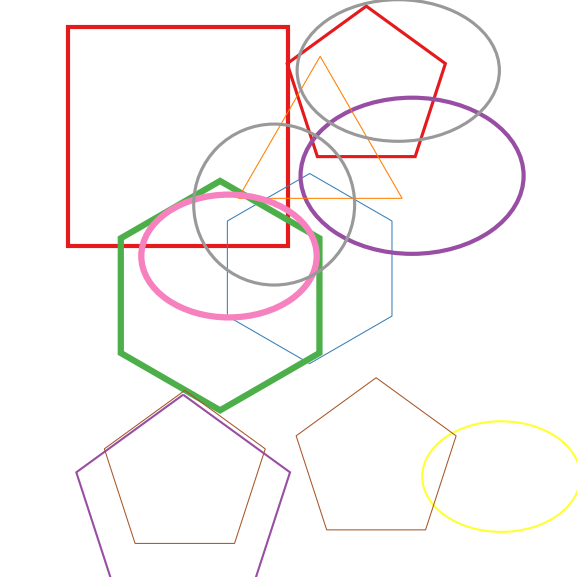[{"shape": "pentagon", "thickness": 1.5, "radius": 0.72, "center": [0.634, 0.844]}, {"shape": "square", "thickness": 2, "radius": 0.95, "center": [0.308, 0.763]}, {"shape": "hexagon", "thickness": 0.5, "radius": 0.82, "center": [0.536, 0.534]}, {"shape": "hexagon", "thickness": 3, "radius": 0.99, "center": [0.381, 0.487]}, {"shape": "oval", "thickness": 2, "radius": 0.97, "center": [0.714, 0.695]}, {"shape": "pentagon", "thickness": 1, "radius": 0.97, "center": [0.317, 0.121]}, {"shape": "triangle", "thickness": 0.5, "radius": 0.82, "center": [0.554, 0.738]}, {"shape": "oval", "thickness": 1, "radius": 0.68, "center": [0.868, 0.174]}, {"shape": "pentagon", "thickness": 0.5, "radius": 0.73, "center": [0.32, 0.177]}, {"shape": "pentagon", "thickness": 0.5, "radius": 0.73, "center": [0.651, 0.199]}, {"shape": "oval", "thickness": 3, "radius": 0.76, "center": [0.397, 0.556]}, {"shape": "circle", "thickness": 1.5, "radius": 0.7, "center": [0.475, 0.645]}, {"shape": "oval", "thickness": 1.5, "radius": 0.88, "center": [0.69, 0.877]}]